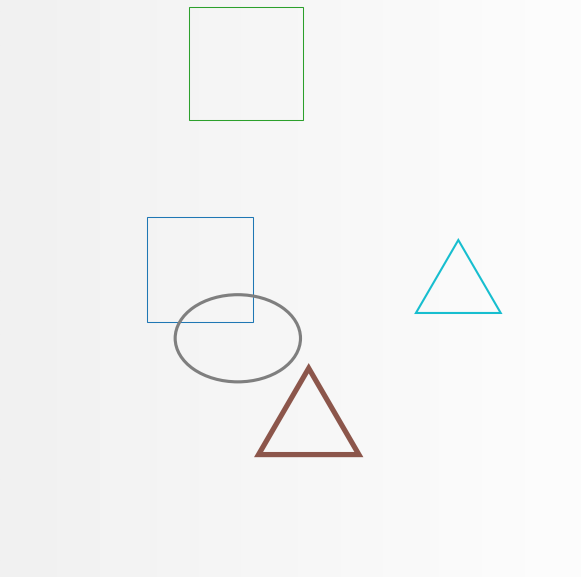[{"shape": "square", "thickness": 0.5, "radius": 0.45, "center": [0.344, 0.533]}, {"shape": "square", "thickness": 0.5, "radius": 0.49, "center": [0.423, 0.889]}, {"shape": "triangle", "thickness": 2.5, "radius": 0.5, "center": [0.531, 0.262]}, {"shape": "oval", "thickness": 1.5, "radius": 0.54, "center": [0.409, 0.413]}, {"shape": "triangle", "thickness": 1, "radius": 0.42, "center": [0.789, 0.499]}]